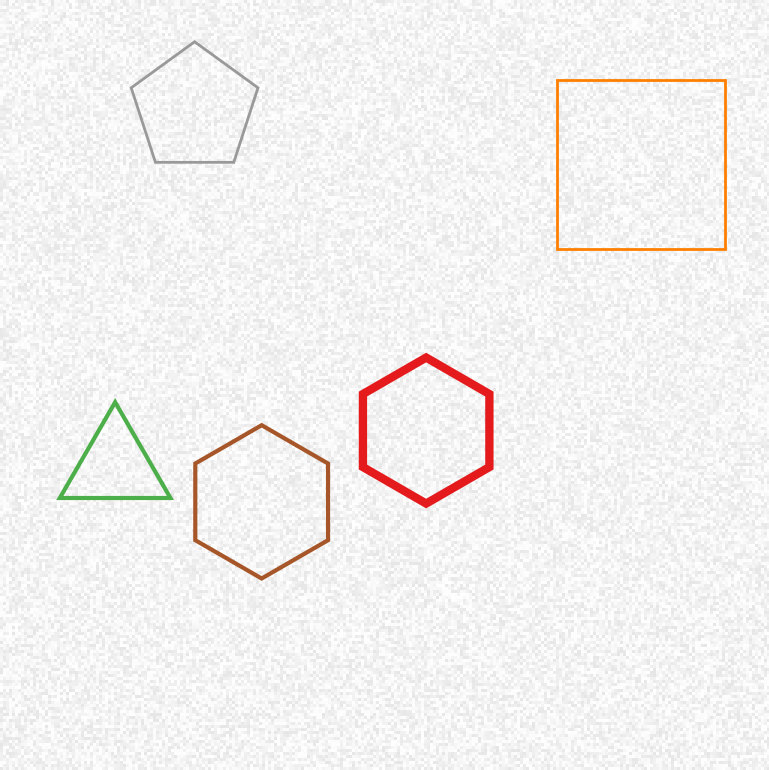[{"shape": "hexagon", "thickness": 3, "radius": 0.47, "center": [0.553, 0.441]}, {"shape": "triangle", "thickness": 1.5, "radius": 0.41, "center": [0.15, 0.395]}, {"shape": "square", "thickness": 1, "radius": 0.55, "center": [0.832, 0.787]}, {"shape": "hexagon", "thickness": 1.5, "radius": 0.5, "center": [0.34, 0.348]}, {"shape": "pentagon", "thickness": 1, "radius": 0.43, "center": [0.253, 0.859]}]